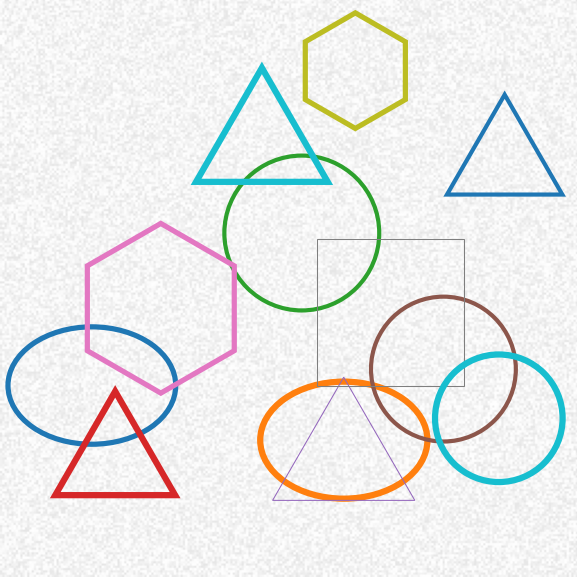[{"shape": "oval", "thickness": 2.5, "radius": 0.73, "center": [0.159, 0.332]}, {"shape": "triangle", "thickness": 2, "radius": 0.58, "center": [0.874, 0.72]}, {"shape": "oval", "thickness": 3, "radius": 0.72, "center": [0.595, 0.237]}, {"shape": "circle", "thickness": 2, "radius": 0.67, "center": [0.523, 0.596]}, {"shape": "triangle", "thickness": 3, "radius": 0.6, "center": [0.199, 0.202]}, {"shape": "triangle", "thickness": 0.5, "radius": 0.71, "center": [0.595, 0.204]}, {"shape": "circle", "thickness": 2, "radius": 0.63, "center": [0.768, 0.36]}, {"shape": "hexagon", "thickness": 2.5, "radius": 0.73, "center": [0.278, 0.465]}, {"shape": "square", "thickness": 0.5, "radius": 0.63, "center": [0.676, 0.458]}, {"shape": "hexagon", "thickness": 2.5, "radius": 0.5, "center": [0.615, 0.877]}, {"shape": "triangle", "thickness": 3, "radius": 0.66, "center": [0.453, 0.75]}, {"shape": "circle", "thickness": 3, "radius": 0.55, "center": [0.864, 0.275]}]